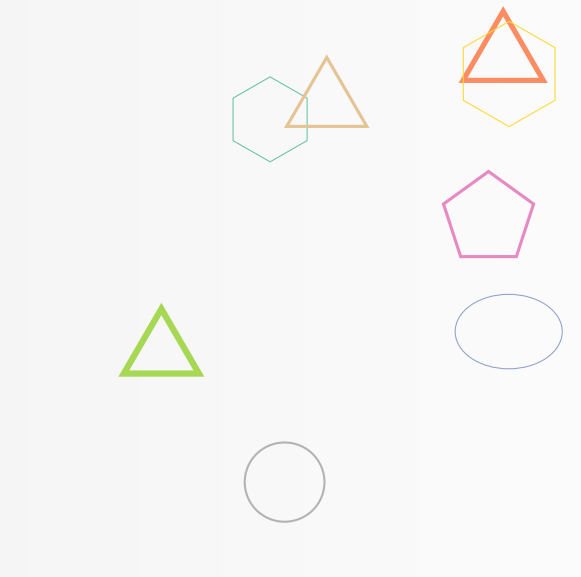[{"shape": "hexagon", "thickness": 0.5, "radius": 0.37, "center": [0.465, 0.792]}, {"shape": "triangle", "thickness": 2.5, "radius": 0.4, "center": [0.866, 0.9]}, {"shape": "oval", "thickness": 0.5, "radius": 0.46, "center": [0.875, 0.425]}, {"shape": "pentagon", "thickness": 1.5, "radius": 0.41, "center": [0.84, 0.621]}, {"shape": "triangle", "thickness": 3, "radius": 0.37, "center": [0.278, 0.39]}, {"shape": "hexagon", "thickness": 0.5, "radius": 0.46, "center": [0.876, 0.871]}, {"shape": "triangle", "thickness": 1.5, "radius": 0.4, "center": [0.562, 0.82]}, {"shape": "circle", "thickness": 1, "radius": 0.34, "center": [0.49, 0.164]}]